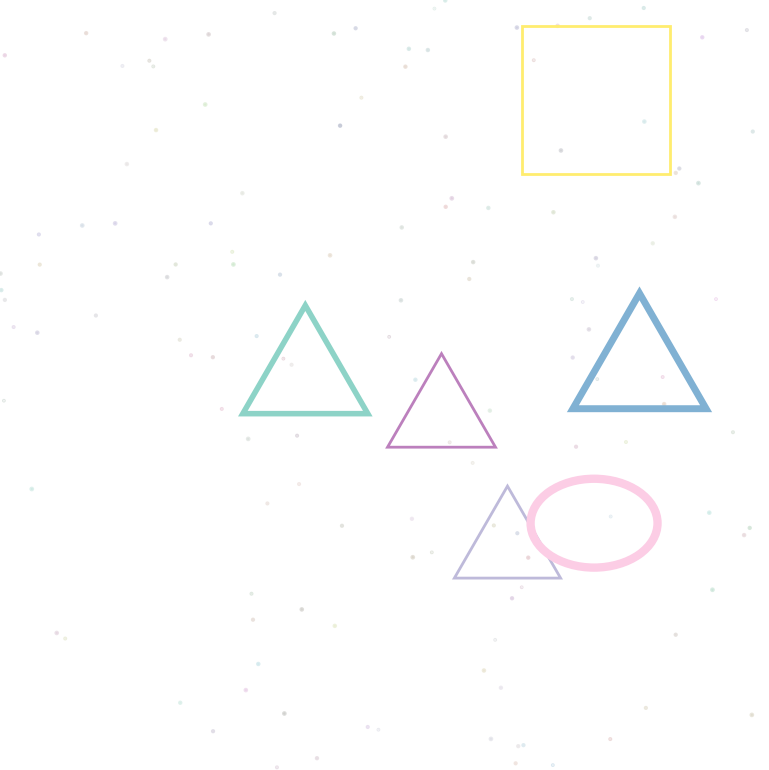[{"shape": "triangle", "thickness": 2, "radius": 0.47, "center": [0.397, 0.51]}, {"shape": "triangle", "thickness": 1, "radius": 0.4, "center": [0.659, 0.289]}, {"shape": "triangle", "thickness": 2.5, "radius": 0.5, "center": [0.831, 0.519]}, {"shape": "oval", "thickness": 3, "radius": 0.41, "center": [0.772, 0.321]}, {"shape": "triangle", "thickness": 1, "radius": 0.4, "center": [0.573, 0.46]}, {"shape": "square", "thickness": 1, "radius": 0.48, "center": [0.774, 0.87]}]